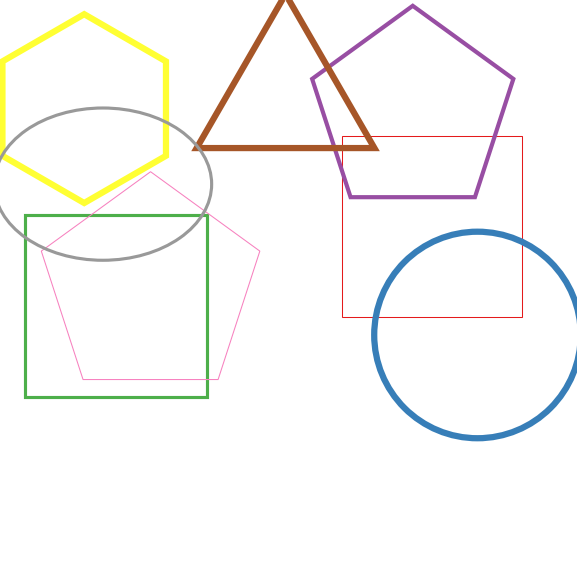[{"shape": "square", "thickness": 0.5, "radius": 0.78, "center": [0.748, 0.607]}, {"shape": "circle", "thickness": 3, "radius": 0.89, "center": [0.827, 0.419]}, {"shape": "square", "thickness": 1.5, "radius": 0.79, "center": [0.201, 0.47]}, {"shape": "pentagon", "thickness": 2, "radius": 0.92, "center": [0.715, 0.806]}, {"shape": "hexagon", "thickness": 3, "radius": 0.82, "center": [0.146, 0.811]}, {"shape": "triangle", "thickness": 3, "radius": 0.89, "center": [0.494, 0.832]}, {"shape": "pentagon", "thickness": 0.5, "radius": 0.99, "center": [0.261, 0.503]}, {"shape": "oval", "thickness": 1.5, "radius": 0.94, "center": [0.178, 0.68]}]